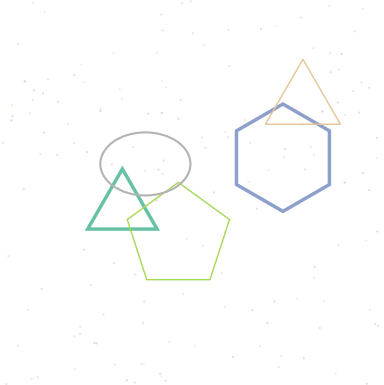[{"shape": "triangle", "thickness": 2.5, "radius": 0.52, "center": [0.318, 0.457]}, {"shape": "hexagon", "thickness": 2.5, "radius": 0.7, "center": [0.735, 0.59]}, {"shape": "pentagon", "thickness": 1, "radius": 0.7, "center": [0.463, 0.387]}, {"shape": "triangle", "thickness": 1, "radius": 0.56, "center": [0.787, 0.733]}, {"shape": "oval", "thickness": 1.5, "radius": 0.59, "center": [0.378, 0.574]}]